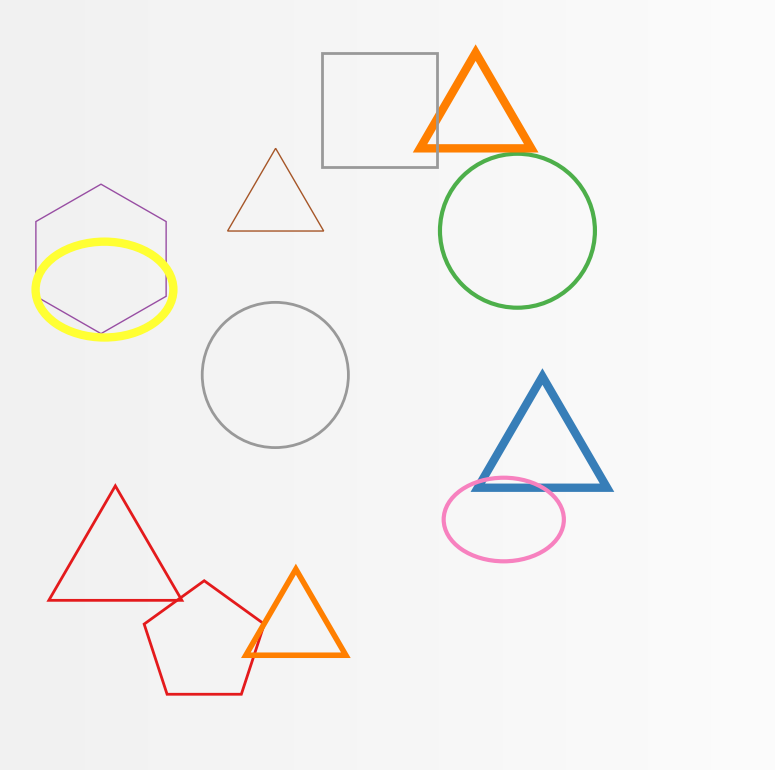[{"shape": "triangle", "thickness": 1, "radius": 0.5, "center": [0.149, 0.27]}, {"shape": "pentagon", "thickness": 1, "radius": 0.41, "center": [0.264, 0.164]}, {"shape": "triangle", "thickness": 3, "radius": 0.48, "center": [0.7, 0.415]}, {"shape": "circle", "thickness": 1.5, "radius": 0.5, "center": [0.668, 0.7]}, {"shape": "hexagon", "thickness": 0.5, "radius": 0.49, "center": [0.13, 0.664]}, {"shape": "triangle", "thickness": 2, "radius": 0.37, "center": [0.382, 0.186]}, {"shape": "triangle", "thickness": 3, "radius": 0.41, "center": [0.614, 0.849]}, {"shape": "oval", "thickness": 3, "radius": 0.44, "center": [0.135, 0.624]}, {"shape": "triangle", "thickness": 0.5, "radius": 0.36, "center": [0.356, 0.736]}, {"shape": "oval", "thickness": 1.5, "radius": 0.39, "center": [0.65, 0.325]}, {"shape": "circle", "thickness": 1, "radius": 0.47, "center": [0.355, 0.513]}, {"shape": "square", "thickness": 1, "radius": 0.37, "center": [0.489, 0.857]}]